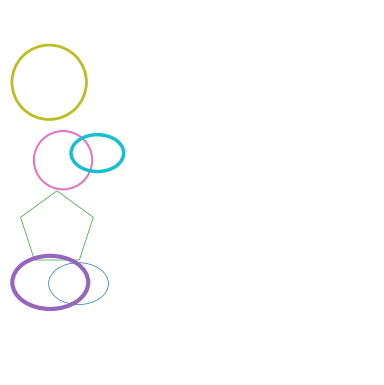[{"shape": "oval", "thickness": 0.5, "radius": 0.39, "center": [0.204, 0.263]}, {"shape": "pentagon", "thickness": 0.5, "radius": 0.5, "center": [0.148, 0.405]}, {"shape": "oval", "thickness": 3, "radius": 0.49, "center": [0.131, 0.267]}, {"shape": "circle", "thickness": 1.5, "radius": 0.38, "center": [0.164, 0.584]}, {"shape": "circle", "thickness": 2, "radius": 0.48, "center": [0.128, 0.786]}, {"shape": "oval", "thickness": 2.5, "radius": 0.34, "center": [0.253, 0.602]}]